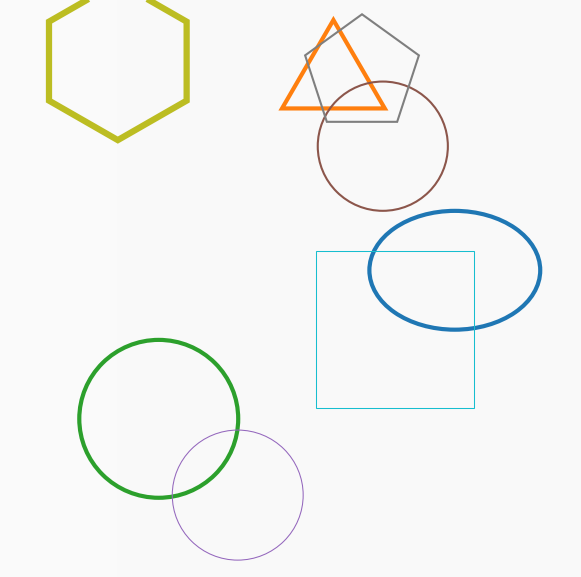[{"shape": "oval", "thickness": 2, "radius": 0.73, "center": [0.782, 0.531]}, {"shape": "triangle", "thickness": 2, "radius": 0.51, "center": [0.574, 0.862]}, {"shape": "circle", "thickness": 2, "radius": 0.68, "center": [0.273, 0.274]}, {"shape": "circle", "thickness": 0.5, "radius": 0.56, "center": [0.409, 0.142]}, {"shape": "circle", "thickness": 1, "radius": 0.56, "center": [0.659, 0.746]}, {"shape": "pentagon", "thickness": 1, "radius": 0.51, "center": [0.623, 0.871]}, {"shape": "hexagon", "thickness": 3, "radius": 0.68, "center": [0.203, 0.893]}, {"shape": "square", "thickness": 0.5, "radius": 0.68, "center": [0.679, 0.428]}]